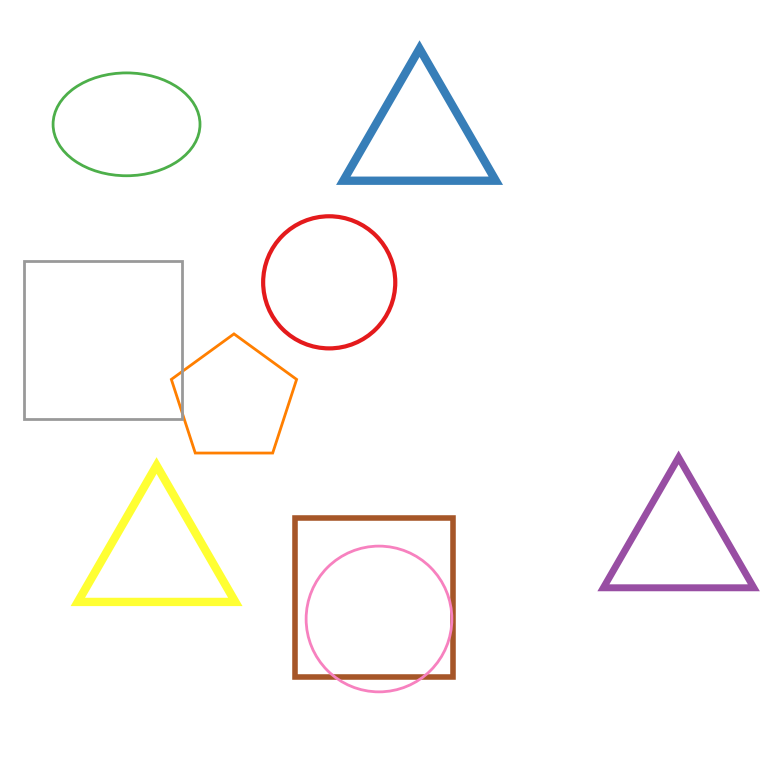[{"shape": "circle", "thickness": 1.5, "radius": 0.43, "center": [0.428, 0.633]}, {"shape": "triangle", "thickness": 3, "radius": 0.57, "center": [0.545, 0.822]}, {"shape": "oval", "thickness": 1, "radius": 0.48, "center": [0.164, 0.839]}, {"shape": "triangle", "thickness": 2.5, "radius": 0.56, "center": [0.881, 0.293]}, {"shape": "pentagon", "thickness": 1, "radius": 0.43, "center": [0.304, 0.481]}, {"shape": "triangle", "thickness": 3, "radius": 0.59, "center": [0.203, 0.277]}, {"shape": "square", "thickness": 2, "radius": 0.51, "center": [0.485, 0.224]}, {"shape": "circle", "thickness": 1, "radius": 0.47, "center": [0.492, 0.196]}, {"shape": "square", "thickness": 1, "radius": 0.51, "center": [0.134, 0.558]}]